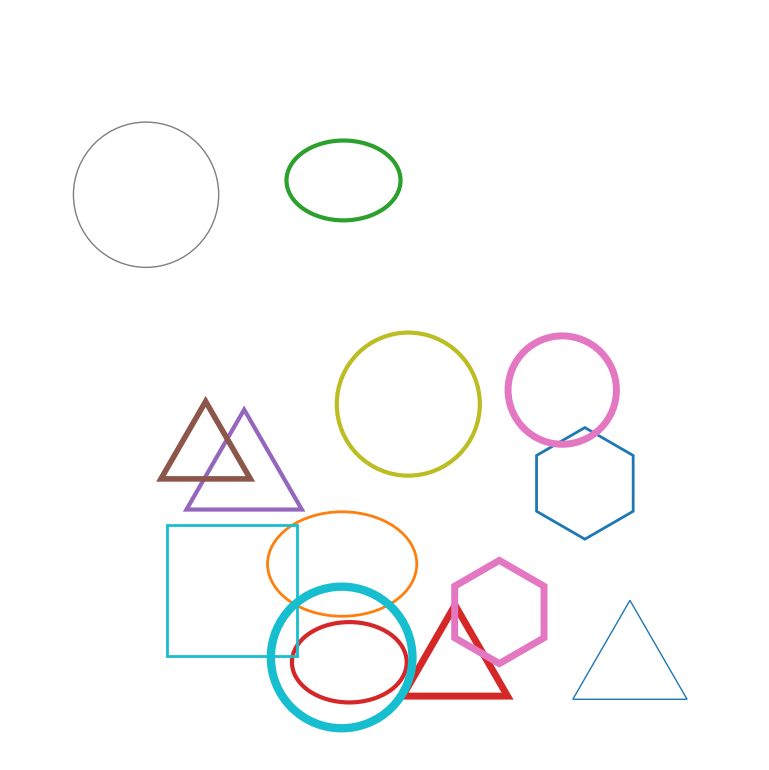[{"shape": "triangle", "thickness": 0.5, "radius": 0.43, "center": [0.818, 0.135]}, {"shape": "hexagon", "thickness": 1, "radius": 0.36, "center": [0.76, 0.372]}, {"shape": "oval", "thickness": 1, "radius": 0.48, "center": [0.444, 0.267]}, {"shape": "oval", "thickness": 1.5, "radius": 0.37, "center": [0.446, 0.766]}, {"shape": "oval", "thickness": 1.5, "radius": 0.37, "center": [0.454, 0.14]}, {"shape": "triangle", "thickness": 2.5, "radius": 0.39, "center": [0.591, 0.135]}, {"shape": "triangle", "thickness": 1.5, "radius": 0.43, "center": [0.317, 0.382]}, {"shape": "triangle", "thickness": 2, "radius": 0.34, "center": [0.267, 0.412]}, {"shape": "hexagon", "thickness": 2.5, "radius": 0.33, "center": [0.649, 0.205]}, {"shape": "circle", "thickness": 2.5, "radius": 0.35, "center": [0.73, 0.493]}, {"shape": "circle", "thickness": 0.5, "radius": 0.47, "center": [0.19, 0.747]}, {"shape": "circle", "thickness": 1.5, "radius": 0.46, "center": [0.53, 0.475]}, {"shape": "square", "thickness": 1, "radius": 0.42, "center": [0.301, 0.233]}, {"shape": "circle", "thickness": 3, "radius": 0.46, "center": [0.444, 0.146]}]